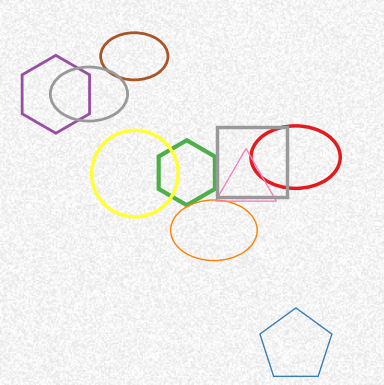[{"shape": "oval", "thickness": 2.5, "radius": 0.58, "center": [0.768, 0.592]}, {"shape": "pentagon", "thickness": 1, "radius": 0.49, "center": [0.769, 0.102]}, {"shape": "hexagon", "thickness": 3, "radius": 0.42, "center": [0.485, 0.551]}, {"shape": "hexagon", "thickness": 2, "radius": 0.51, "center": [0.145, 0.755]}, {"shape": "oval", "thickness": 1, "radius": 0.56, "center": [0.556, 0.402]}, {"shape": "circle", "thickness": 2.5, "radius": 0.56, "center": [0.35, 0.549]}, {"shape": "oval", "thickness": 2, "radius": 0.44, "center": [0.349, 0.854]}, {"shape": "triangle", "thickness": 1, "radius": 0.46, "center": [0.639, 0.523]}, {"shape": "oval", "thickness": 2, "radius": 0.5, "center": [0.231, 0.756]}, {"shape": "square", "thickness": 2.5, "radius": 0.45, "center": [0.656, 0.58]}]